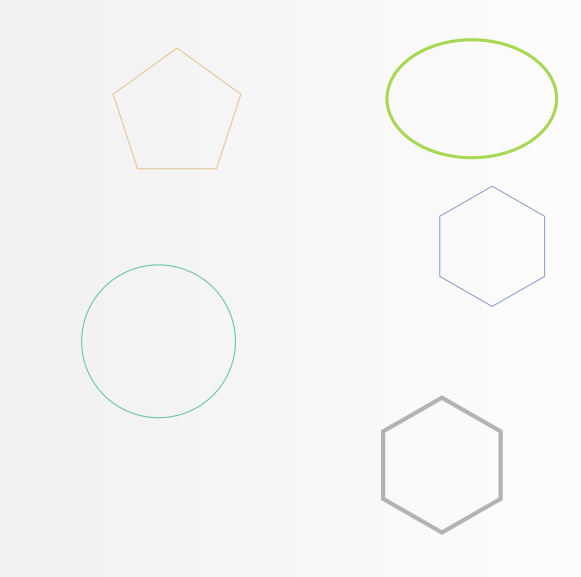[{"shape": "circle", "thickness": 0.5, "radius": 0.66, "center": [0.273, 0.408]}, {"shape": "hexagon", "thickness": 0.5, "radius": 0.52, "center": [0.847, 0.573]}, {"shape": "oval", "thickness": 1.5, "radius": 0.73, "center": [0.812, 0.828]}, {"shape": "pentagon", "thickness": 0.5, "radius": 0.58, "center": [0.305, 0.8]}, {"shape": "hexagon", "thickness": 2, "radius": 0.58, "center": [0.76, 0.194]}]